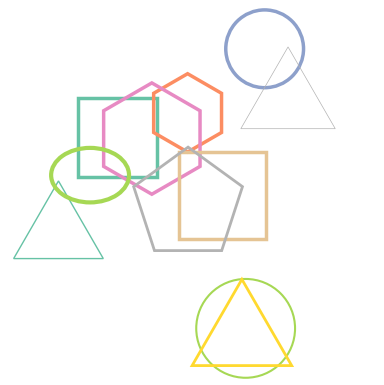[{"shape": "triangle", "thickness": 1, "radius": 0.67, "center": [0.152, 0.396]}, {"shape": "square", "thickness": 2.5, "radius": 0.52, "center": [0.305, 0.642]}, {"shape": "hexagon", "thickness": 2.5, "radius": 0.51, "center": [0.487, 0.707]}, {"shape": "circle", "thickness": 2.5, "radius": 0.51, "center": [0.687, 0.873]}, {"shape": "hexagon", "thickness": 2.5, "radius": 0.72, "center": [0.394, 0.64]}, {"shape": "circle", "thickness": 1.5, "radius": 0.64, "center": [0.638, 0.147]}, {"shape": "oval", "thickness": 3, "radius": 0.51, "center": [0.234, 0.545]}, {"shape": "triangle", "thickness": 2, "radius": 0.75, "center": [0.628, 0.125]}, {"shape": "square", "thickness": 2.5, "radius": 0.57, "center": [0.577, 0.492]}, {"shape": "pentagon", "thickness": 2, "radius": 0.74, "center": [0.489, 0.469]}, {"shape": "triangle", "thickness": 0.5, "radius": 0.71, "center": [0.748, 0.737]}]